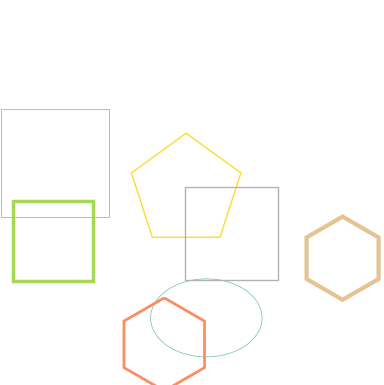[{"shape": "oval", "thickness": 0.5, "radius": 0.72, "center": [0.536, 0.174]}, {"shape": "hexagon", "thickness": 2, "radius": 0.6, "center": [0.427, 0.106]}, {"shape": "square", "thickness": 0.5, "radius": 0.7, "center": [0.144, 0.577]}, {"shape": "square", "thickness": 2.5, "radius": 0.52, "center": [0.138, 0.374]}, {"shape": "pentagon", "thickness": 1, "radius": 0.75, "center": [0.484, 0.505]}, {"shape": "hexagon", "thickness": 3, "radius": 0.54, "center": [0.89, 0.329]}, {"shape": "square", "thickness": 1, "radius": 0.6, "center": [0.602, 0.393]}]